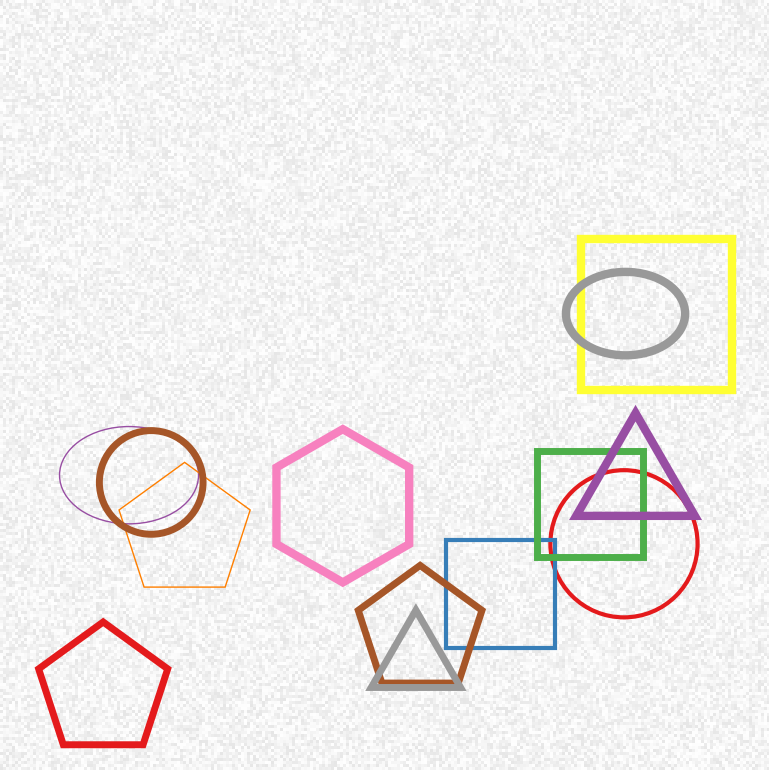[{"shape": "circle", "thickness": 1.5, "radius": 0.48, "center": [0.81, 0.294]}, {"shape": "pentagon", "thickness": 2.5, "radius": 0.44, "center": [0.134, 0.104]}, {"shape": "square", "thickness": 1.5, "radius": 0.35, "center": [0.65, 0.228]}, {"shape": "square", "thickness": 2.5, "radius": 0.34, "center": [0.766, 0.346]}, {"shape": "oval", "thickness": 0.5, "radius": 0.45, "center": [0.168, 0.383]}, {"shape": "triangle", "thickness": 3, "radius": 0.44, "center": [0.825, 0.375]}, {"shape": "pentagon", "thickness": 0.5, "radius": 0.45, "center": [0.24, 0.31]}, {"shape": "square", "thickness": 3, "radius": 0.49, "center": [0.853, 0.592]}, {"shape": "circle", "thickness": 2.5, "radius": 0.34, "center": [0.196, 0.373]}, {"shape": "pentagon", "thickness": 2.5, "radius": 0.42, "center": [0.546, 0.181]}, {"shape": "hexagon", "thickness": 3, "radius": 0.5, "center": [0.445, 0.343]}, {"shape": "oval", "thickness": 3, "radius": 0.39, "center": [0.812, 0.593]}, {"shape": "triangle", "thickness": 2.5, "radius": 0.33, "center": [0.54, 0.141]}]